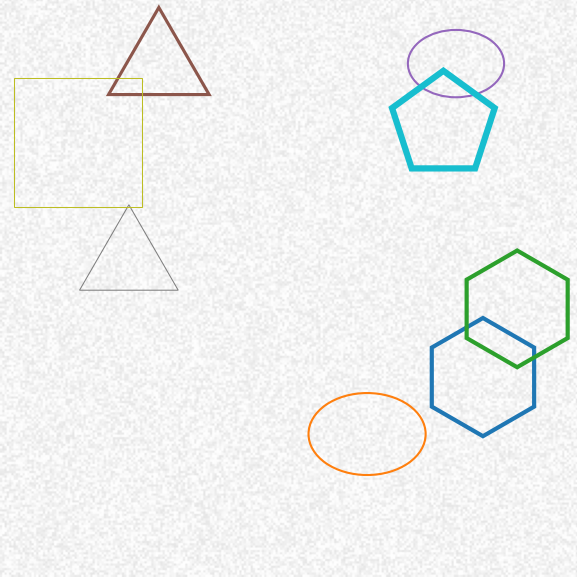[{"shape": "hexagon", "thickness": 2, "radius": 0.51, "center": [0.836, 0.346]}, {"shape": "oval", "thickness": 1, "radius": 0.51, "center": [0.636, 0.248]}, {"shape": "hexagon", "thickness": 2, "radius": 0.51, "center": [0.896, 0.464]}, {"shape": "oval", "thickness": 1, "radius": 0.42, "center": [0.79, 0.889]}, {"shape": "triangle", "thickness": 1.5, "radius": 0.5, "center": [0.275, 0.886]}, {"shape": "triangle", "thickness": 0.5, "radius": 0.49, "center": [0.223, 0.546]}, {"shape": "square", "thickness": 0.5, "radius": 0.56, "center": [0.135, 0.752]}, {"shape": "pentagon", "thickness": 3, "radius": 0.47, "center": [0.768, 0.783]}]